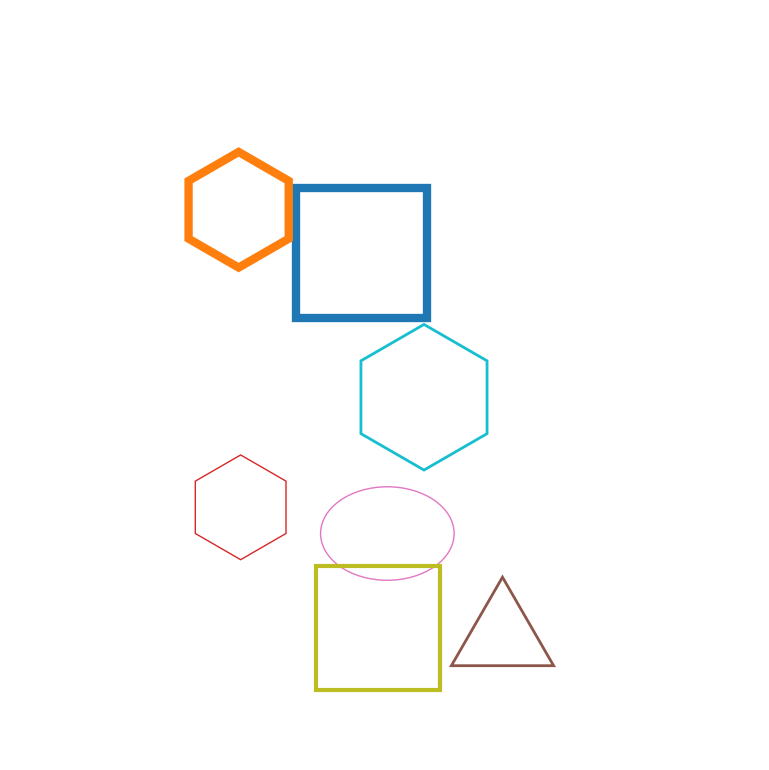[{"shape": "square", "thickness": 3, "radius": 0.42, "center": [0.469, 0.671]}, {"shape": "hexagon", "thickness": 3, "radius": 0.38, "center": [0.31, 0.728]}, {"shape": "hexagon", "thickness": 0.5, "radius": 0.34, "center": [0.313, 0.341]}, {"shape": "triangle", "thickness": 1, "radius": 0.38, "center": [0.653, 0.174]}, {"shape": "oval", "thickness": 0.5, "radius": 0.43, "center": [0.503, 0.307]}, {"shape": "square", "thickness": 1.5, "radius": 0.4, "center": [0.491, 0.184]}, {"shape": "hexagon", "thickness": 1, "radius": 0.47, "center": [0.551, 0.484]}]